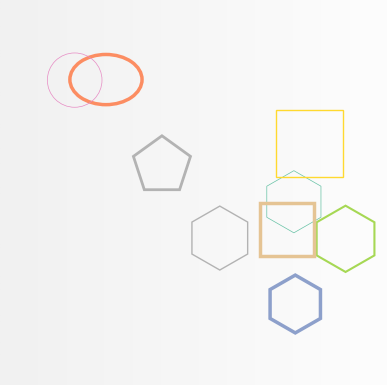[{"shape": "hexagon", "thickness": 0.5, "radius": 0.4, "center": [0.758, 0.476]}, {"shape": "oval", "thickness": 2.5, "radius": 0.47, "center": [0.273, 0.793]}, {"shape": "hexagon", "thickness": 2.5, "radius": 0.38, "center": [0.762, 0.21]}, {"shape": "circle", "thickness": 0.5, "radius": 0.35, "center": [0.193, 0.792]}, {"shape": "hexagon", "thickness": 1.5, "radius": 0.43, "center": [0.892, 0.38]}, {"shape": "square", "thickness": 1, "radius": 0.44, "center": [0.799, 0.627]}, {"shape": "square", "thickness": 2.5, "radius": 0.35, "center": [0.742, 0.404]}, {"shape": "pentagon", "thickness": 2, "radius": 0.39, "center": [0.418, 0.57]}, {"shape": "hexagon", "thickness": 1, "radius": 0.42, "center": [0.567, 0.382]}]